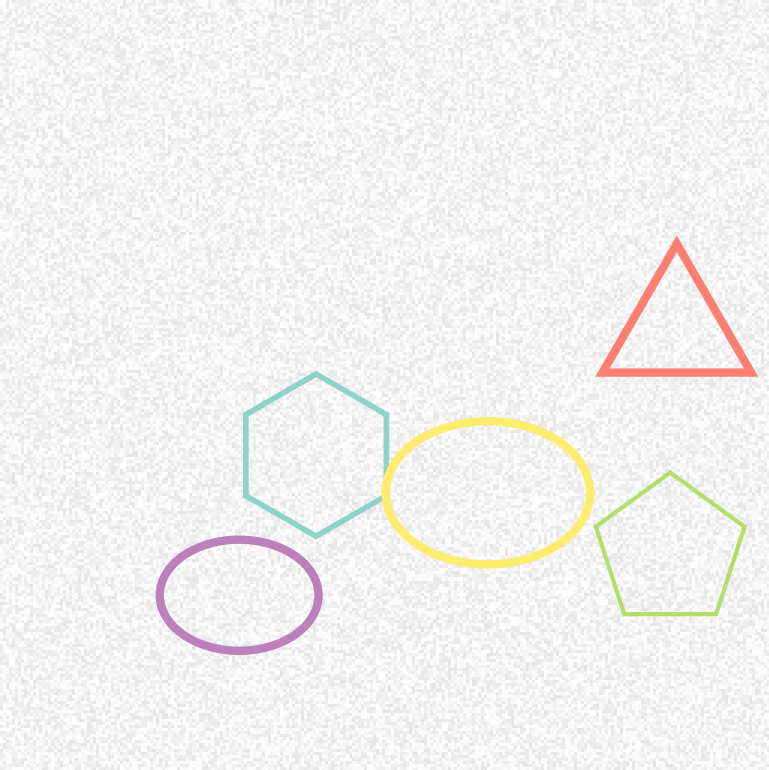[{"shape": "hexagon", "thickness": 2, "radius": 0.53, "center": [0.411, 0.409]}, {"shape": "triangle", "thickness": 3, "radius": 0.56, "center": [0.879, 0.572]}, {"shape": "pentagon", "thickness": 1.5, "radius": 0.51, "center": [0.87, 0.285]}, {"shape": "oval", "thickness": 3, "radius": 0.52, "center": [0.311, 0.227]}, {"shape": "oval", "thickness": 3, "radius": 0.66, "center": [0.634, 0.36]}]